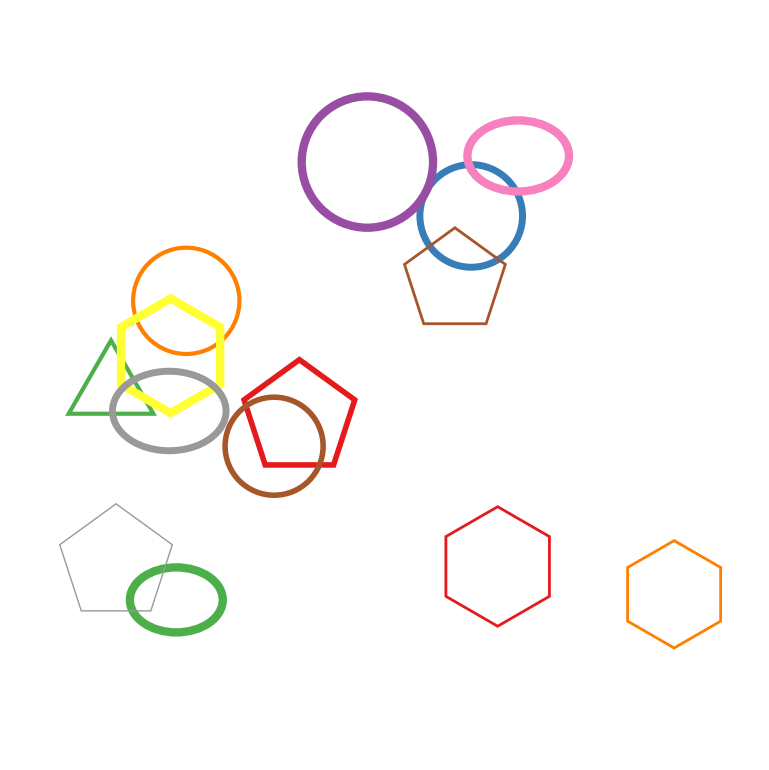[{"shape": "pentagon", "thickness": 2, "radius": 0.38, "center": [0.389, 0.457]}, {"shape": "hexagon", "thickness": 1, "radius": 0.39, "center": [0.646, 0.264]}, {"shape": "circle", "thickness": 2.5, "radius": 0.33, "center": [0.612, 0.72]}, {"shape": "oval", "thickness": 3, "radius": 0.3, "center": [0.229, 0.221]}, {"shape": "triangle", "thickness": 1.5, "radius": 0.32, "center": [0.144, 0.494]}, {"shape": "circle", "thickness": 3, "radius": 0.43, "center": [0.477, 0.79]}, {"shape": "hexagon", "thickness": 1, "radius": 0.35, "center": [0.876, 0.228]}, {"shape": "circle", "thickness": 1.5, "radius": 0.35, "center": [0.242, 0.609]}, {"shape": "hexagon", "thickness": 3, "radius": 0.37, "center": [0.222, 0.538]}, {"shape": "pentagon", "thickness": 1, "radius": 0.34, "center": [0.591, 0.635]}, {"shape": "circle", "thickness": 2, "radius": 0.32, "center": [0.356, 0.421]}, {"shape": "oval", "thickness": 3, "radius": 0.33, "center": [0.673, 0.797]}, {"shape": "oval", "thickness": 2.5, "radius": 0.37, "center": [0.22, 0.466]}, {"shape": "pentagon", "thickness": 0.5, "radius": 0.38, "center": [0.151, 0.269]}]